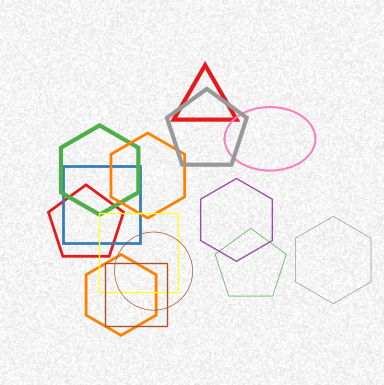[{"shape": "triangle", "thickness": 3, "radius": 0.47, "center": [0.533, 0.736]}, {"shape": "pentagon", "thickness": 2, "radius": 0.51, "center": [0.223, 0.417]}, {"shape": "square", "thickness": 2, "radius": 0.5, "center": [0.263, 0.469]}, {"shape": "hexagon", "thickness": 3, "radius": 0.58, "center": [0.259, 0.558]}, {"shape": "pentagon", "thickness": 0.5, "radius": 0.49, "center": [0.651, 0.31]}, {"shape": "hexagon", "thickness": 1, "radius": 0.54, "center": [0.614, 0.429]}, {"shape": "hexagon", "thickness": 2, "radius": 0.53, "center": [0.315, 0.234]}, {"shape": "hexagon", "thickness": 2, "radius": 0.55, "center": [0.384, 0.544]}, {"shape": "square", "thickness": 1, "radius": 0.52, "center": [0.359, 0.344]}, {"shape": "circle", "thickness": 0.5, "radius": 0.51, "center": [0.399, 0.296]}, {"shape": "square", "thickness": 1, "radius": 0.41, "center": [0.353, 0.235]}, {"shape": "oval", "thickness": 1.5, "radius": 0.59, "center": [0.701, 0.639]}, {"shape": "pentagon", "thickness": 3, "radius": 0.54, "center": [0.537, 0.66]}, {"shape": "hexagon", "thickness": 0.5, "radius": 0.57, "center": [0.866, 0.325]}]